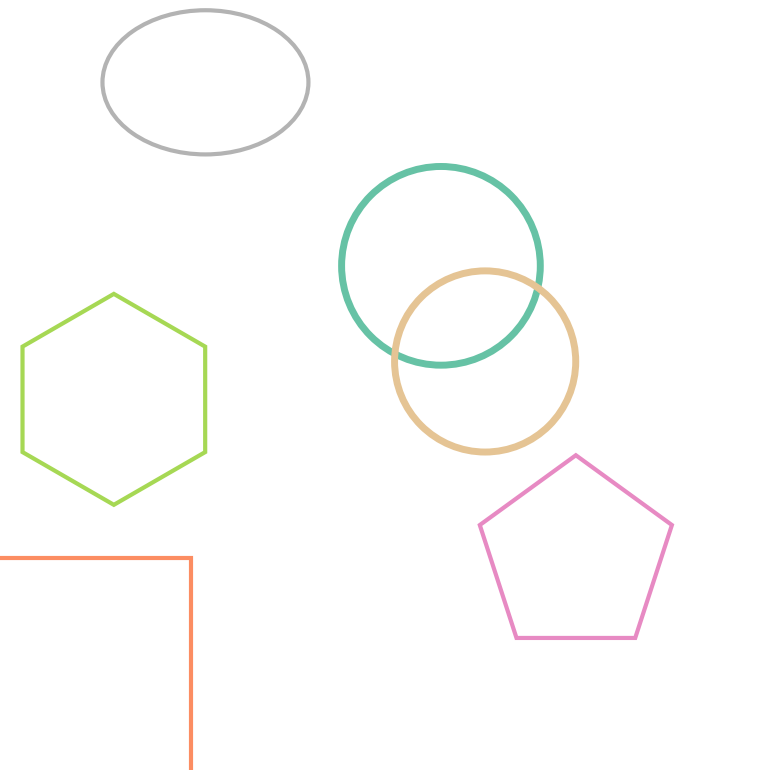[{"shape": "circle", "thickness": 2.5, "radius": 0.65, "center": [0.573, 0.655]}, {"shape": "square", "thickness": 1.5, "radius": 0.71, "center": [0.106, 0.132]}, {"shape": "pentagon", "thickness": 1.5, "radius": 0.66, "center": [0.748, 0.278]}, {"shape": "hexagon", "thickness": 1.5, "radius": 0.68, "center": [0.148, 0.481]}, {"shape": "circle", "thickness": 2.5, "radius": 0.59, "center": [0.63, 0.531]}, {"shape": "oval", "thickness": 1.5, "radius": 0.67, "center": [0.267, 0.893]}]